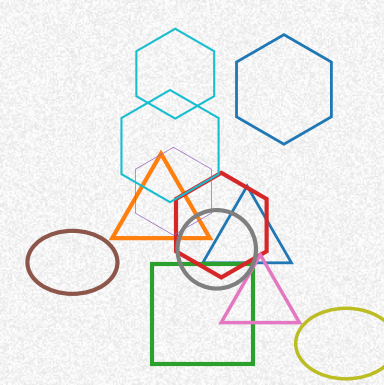[{"shape": "hexagon", "thickness": 2, "radius": 0.71, "center": [0.738, 0.768]}, {"shape": "triangle", "thickness": 2, "radius": 0.67, "center": [0.642, 0.384]}, {"shape": "triangle", "thickness": 3, "radius": 0.73, "center": [0.418, 0.455]}, {"shape": "square", "thickness": 3, "radius": 0.65, "center": [0.526, 0.184]}, {"shape": "hexagon", "thickness": 3, "radius": 0.68, "center": [0.575, 0.415]}, {"shape": "hexagon", "thickness": 0.5, "radius": 0.57, "center": [0.451, 0.503]}, {"shape": "oval", "thickness": 3, "radius": 0.58, "center": [0.188, 0.319]}, {"shape": "triangle", "thickness": 2.5, "radius": 0.59, "center": [0.676, 0.221]}, {"shape": "circle", "thickness": 3, "radius": 0.51, "center": [0.563, 0.352]}, {"shape": "oval", "thickness": 2.5, "radius": 0.65, "center": [0.899, 0.108]}, {"shape": "hexagon", "thickness": 1.5, "radius": 0.73, "center": [0.442, 0.621]}, {"shape": "hexagon", "thickness": 1.5, "radius": 0.58, "center": [0.455, 0.809]}]